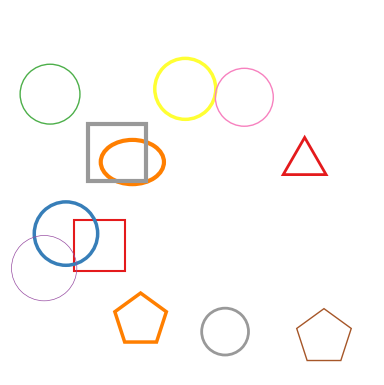[{"shape": "triangle", "thickness": 2, "radius": 0.32, "center": [0.791, 0.579]}, {"shape": "square", "thickness": 1.5, "radius": 0.33, "center": [0.259, 0.361]}, {"shape": "circle", "thickness": 2.5, "radius": 0.41, "center": [0.171, 0.393]}, {"shape": "circle", "thickness": 1, "radius": 0.39, "center": [0.13, 0.755]}, {"shape": "circle", "thickness": 0.5, "radius": 0.42, "center": [0.115, 0.303]}, {"shape": "pentagon", "thickness": 2.5, "radius": 0.35, "center": [0.365, 0.168]}, {"shape": "oval", "thickness": 3, "radius": 0.41, "center": [0.344, 0.579]}, {"shape": "circle", "thickness": 2.5, "radius": 0.4, "center": [0.481, 0.769]}, {"shape": "pentagon", "thickness": 1, "radius": 0.37, "center": [0.842, 0.124]}, {"shape": "circle", "thickness": 1, "radius": 0.38, "center": [0.635, 0.747]}, {"shape": "square", "thickness": 3, "radius": 0.37, "center": [0.303, 0.604]}, {"shape": "circle", "thickness": 2, "radius": 0.3, "center": [0.585, 0.139]}]